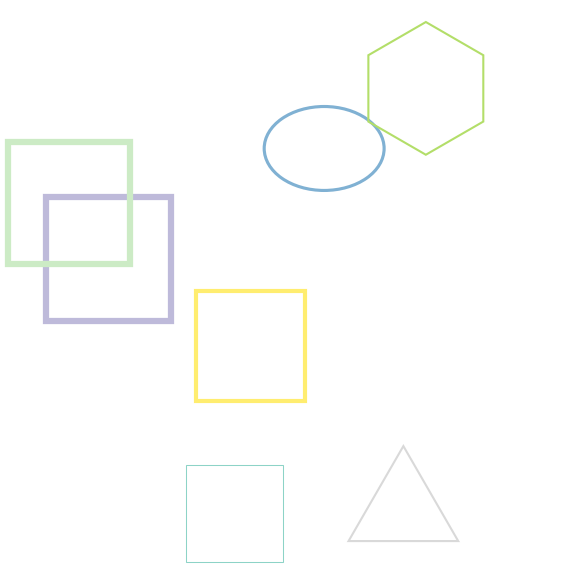[{"shape": "square", "thickness": 0.5, "radius": 0.42, "center": [0.406, 0.11]}, {"shape": "square", "thickness": 3, "radius": 0.54, "center": [0.188, 0.551]}, {"shape": "oval", "thickness": 1.5, "radius": 0.52, "center": [0.561, 0.742]}, {"shape": "hexagon", "thickness": 1, "radius": 0.57, "center": [0.737, 0.846]}, {"shape": "triangle", "thickness": 1, "radius": 0.55, "center": [0.698, 0.117]}, {"shape": "square", "thickness": 3, "radius": 0.53, "center": [0.12, 0.647]}, {"shape": "square", "thickness": 2, "radius": 0.47, "center": [0.434, 0.4]}]